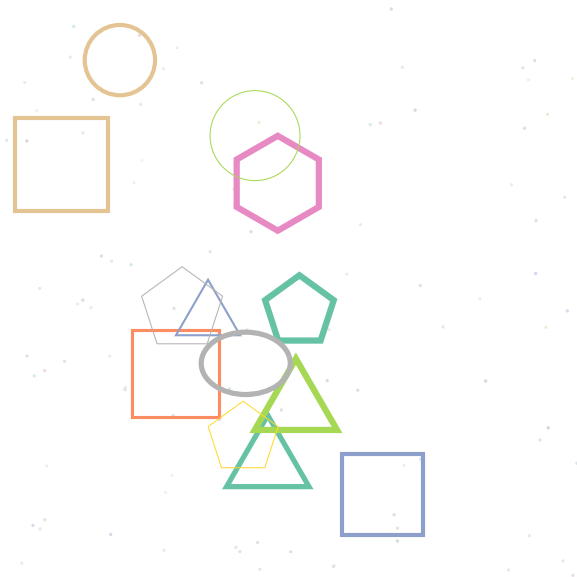[{"shape": "pentagon", "thickness": 3, "radius": 0.31, "center": [0.518, 0.46]}, {"shape": "triangle", "thickness": 2.5, "radius": 0.41, "center": [0.464, 0.198]}, {"shape": "square", "thickness": 1.5, "radius": 0.38, "center": [0.304, 0.353]}, {"shape": "square", "thickness": 2, "radius": 0.35, "center": [0.662, 0.142]}, {"shape": "triangle", "thickness": 1, "radius": 0.32, "center": [0.36, 0.451]}, {"shape": "hexagon", "thickness": 3, "radius": 0.41, "center": [0.481, 0.682]}, {"shape": "triangle", "thickness": 3, "radius": 0.41, "center": [0.512, 0.296]}, {"shape": "circle", "thickness": 0.5, "radius": 0.39, "center": [0.442, 0.764]}, {"shape": "pentagon", "thickness": 0.5, "radius": 0.32, "center": [0.421, 0.241]}, {"shape": "circle", "thickness": 2, "radius": 0.3, "center": [0.208, 0.895]}, {"shape": "square", "thickness": 2, "radius": 0.4, "center": [0.106, 0.715]}, {"shape": "pentagon", "thickness": 0.5, "radius": 0.37, "center": [0.315, 0.463]}, {"shape": "oval", "thickness": 2.5, "radius": 0.39, "center": [0.426, 0.37]}]